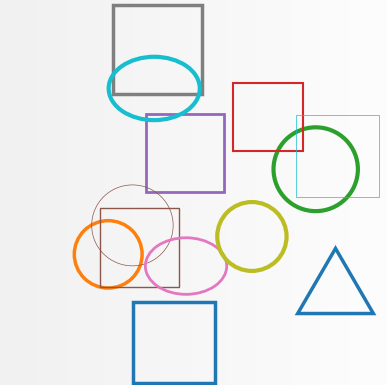[{"shape": "triangle", "thickness": 2.5, "radius": 0.56, "center": [0.866, 0.242]}, {"shape": "square", "thickness": 2.5, "radius": 0.53, "center": [0.449, 0.11]}, {"shape": "circle", "thickness": 2.5, "radius": 0.44, "center": [0.279, 0.339]}, {"shape": "circle", "thickness": 3, "radius": 0.54, "center": [0.815, 0.56]}, {"shape": "square", "thickness": 1.5, "radius": 0.45, "center": [0.692, 0.697]}, {"shape": "square", "thickness": 2, "radius": 0.5, "center": [0.477, 0.602]}, {"shape": "square", "thickness": 1, "radius": 0.51, "center": [0.36, 0.357]}, {"shape": "circle", "thickness": 0.5, "radius": 0.53, "center": [0.342, 0.415]}, {"shape": "oval", "thickness": 2, "radius": 0.52, "center": [0.48, 0.309]}, {"shape": "square", "thickness": 2.5, "radius": 0.57, "center": [0.407, 0.871]}, {"shape": "circle", "thickness": 3, "radius": 0.45, "center": [0.65, 0.386]}, {"shape": "square", "thickness": 0.5, "radius": 0.53, "center": [0.871, 0.595]}, {"shape": "oval", "thickness": 3, "radius": 0.59, "center": [0.398, 0.77]}]